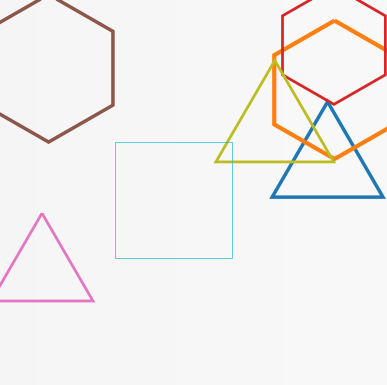[{"shape": "triangle", "thickness": 2.5, "radius": 0.83, "center": [0.845, 0.571]}, {"shape": "hexagon", "thickness": 3, "radius": 0.9, "center": [0.863, 0.767]}, {"shape": "hexagon", "thickness": 2, "radius": 0.77, "center": [0.862, 0.882]}, {"shape": "hexagon", "thickness": 2.5, "radius": 0.96, "center": [0.125, 0.823]}, {"shape": "triangle", "thickness": 2, "radius": 0.76, "center": [0.108, 0.294]}, {"shape": "triangle", "thickness": 2, "radius": 0.88, "center": [0.709, 0.667]}, {"shape": "square", "thickness": 0.5, "radius": 0.76, "center": [0.447, 0.48]}]